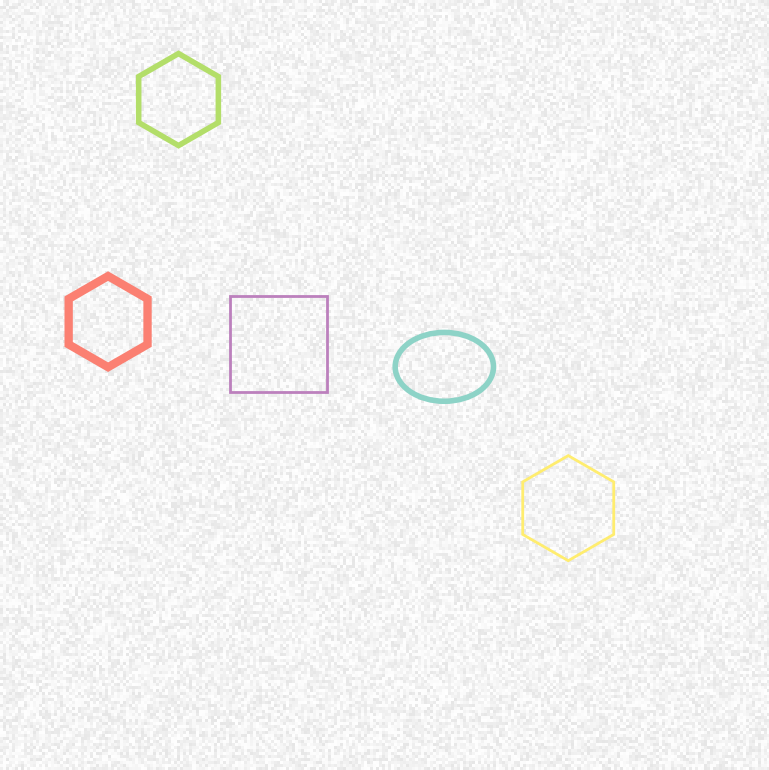[{"shape": "oval", "thickness": 2, "radius": 0.32, "center": [0.577, 0.524]}, {"shape": "hexagon", "thickness": 3, "radius": 0.3, "center": [0.14, 0.582]}, {"shape": "hexagon", "thickness": 2, "radius": 0.3, "center": [0.232, 0.871]}, {"shape": "square", "thickness": 1, "radius": 0.31, "center": [0.362, 0.553]}, {"shape": "hexagon", "thickness": 1, "radius": 0.34, "center": [0.738, 0.34]}]